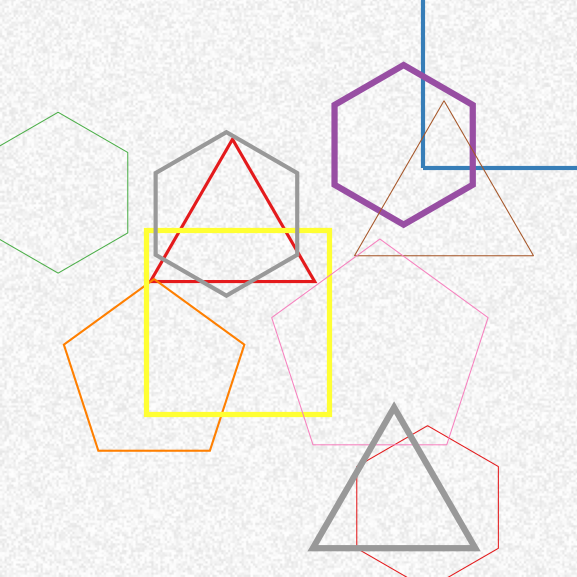[{"shape": "hexagon", "thickness": 0.5, "radius": 0.71, "center": [0.74, 0.12]}, {"shape": "triangle", "thickness": 1.5, "radius": 0.82, "center": [0.403, 0.594]}, {"shape": "square", "thickness": 2, "radius": 0.79, "center": [0.89, 0.867]}, {"shape": "hexagon", "thickness": 0.5, "radius": 0.7, "center": [0.101, 0.665]}, {"shape": "hexagon", "thickness": 3, "radius": 0.69, "center": [0.699, 0.748]}, {"shape": "pentagon", "thickness": 1, "radius": 0.82, "center": [0.267, 0.352]}, {"shape": "square", "thickness": 2.5, "radius": 0.8, "center": [0.412, 0.442]}, {"shape": "triangle", "thickness": 0.5, "radius": 0.89, "center": [0.769, 0.646]}, {"shape": "pentagon", "thickness": 0.5, "radius": 0.98, "center": [0.658, 0.388]}, {"shape": "hexagon", "thickness": 2, "radius": 0.71, "center": [0.392, 0.629]}, {"shape": "triangle", "thickness": 3, "radius": 0.81, "center": [0.682, 0.131]}]